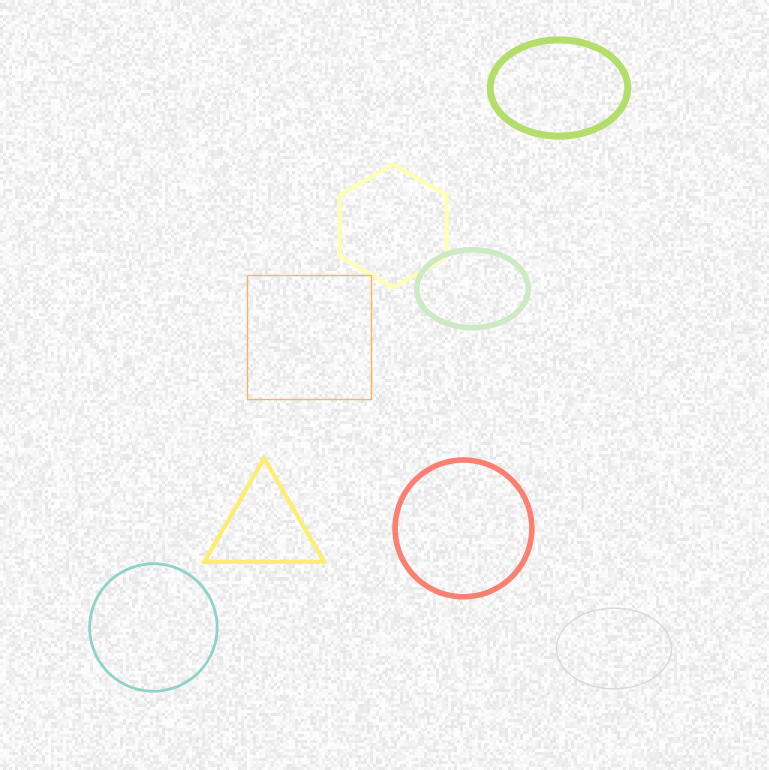[{"shape": "circle", "thickness": 1, "radius": 0.41, "center": [0.199, 0.185]}, {"shape": "hexagon", "thickness": 1.5, "radius": 0.4, "center": [0.511, 0.707]}, {"shape": "circle", "thickness": 2, "radius": 0.44, "center": [0.602, 0.314]}, {"shape": "square", "thickness": 0.5, "radius": 0.4, "center": [0.401, 0.562]}, {"shape": "oval", "thickness": 2.5, "radius": 0.45, "center": [0.726, 0.886]}, {"shape": "oval", "thickness": 0.5, "radius": 0.37, "center": [0.797, 0.158]}, {"shape": "oval", "thickness": 2, "radius": 0.36, "center": [0.614, 0.625]}, {"shape": "triangle", "thickness": 1.5, "radius": 0.45, "center": [0.343, 0.315]}]